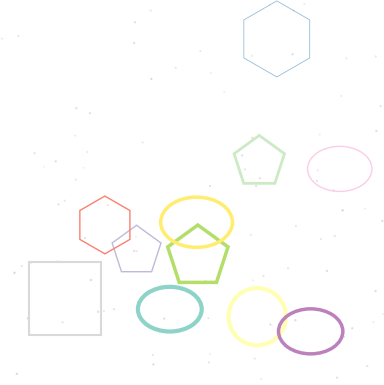[{"shape": "oval", "thickness": 3, "radius": 0.41, "center": [0.441, 0.197]}, {"shape": "circle", "thickness": 3, "radius": 0.37, "center": [0.668, 0.177]}, {"shape": "pentagon", "thickness": 1, "radius": 0.33, "center": [0.355, 0.348]}, {"shape": "hexagon", "thickness": 1, "radius": 0.38, "center": [0.272, 0.416]}, {"shape": "hexagon", "thickness": 0.5, "radius": 0.49, "center": [0.719, 0.899]}, {"shape": "pentagon", "thickness": 2.5, "radius": 0.41, "center": [0.514, 0.333]}, {"shape": "oval", "thickness": 1, "radius": 0.42, "center": [0.882, 0.561]}, {"shape": "square", "thickness": 1.5, "radius": 0.47, "center": [0.169, 0.225]}, {"shape": "oval", "thickness": 2.5, "radius": 0.42, "center": [0.807, 0.139]}, {"shape": "pentagon", "thickness": 2, "radius": 0.34, "center": [0.673, 0.579]}, {"shape": "oval", "thickness": 2.5, "radius": 0.47, "center": [0.511, 0.423]}]